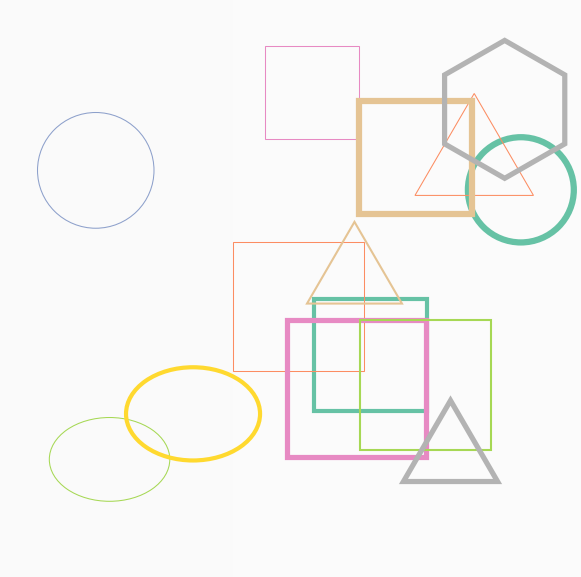[{"shape": "circle", "thickness": 3, "radius": 0.46, "center": [0.896, 0.67]}, {"shape": "square", "thickness": 2, "radius": 0.49, "center": [0.638, 0.385]}, {"shape": "square", "thickness": 0.5, "radius": 0.56, "center": [0.513, 0.469]}, {"shape": "triangle", "thickness": 0.5, "radius": 0.59, "center": [0.816, 0.72]}, {"shape": "circle", "thickness": 0.5, "radius": 0.5, "center": [0.165, 0.704]}, {"shape": "square", "thickness": 2.5, "radius": 0.6, "center": [0.613, 0.326]}, {"shape": "square", "thickness": 0.5, "radius": 0.4, "center": [0.537, 0.839]}, {"shape": "oval", "thickness": 0.5, "radius": 0.52, "center": [0.188, 0.204]}, {"shape": "square", "thickness": 1, "radius": 0.56, "center": [0.732, 0.332]}, {"shape": "oval", "thickness": 2, "radius": 0.58, "center": [0.332, 0.282]}, {"shape": "square", "thickness": 3, "radius": 0.49, "center": [0.715, 0.726]}, {"shape": "triangle", "thickness": 1, "radius": 0.47, "center": [0.61, 0.521]}, {"shape": "hexagon", "thickness": 2.5, "radius": 0.6, "center": [0.868, 0.81]}, {"shape": "triangle", "thickness": 2.5, "radius": 0.47, "center": [0.775, 0.212]}]